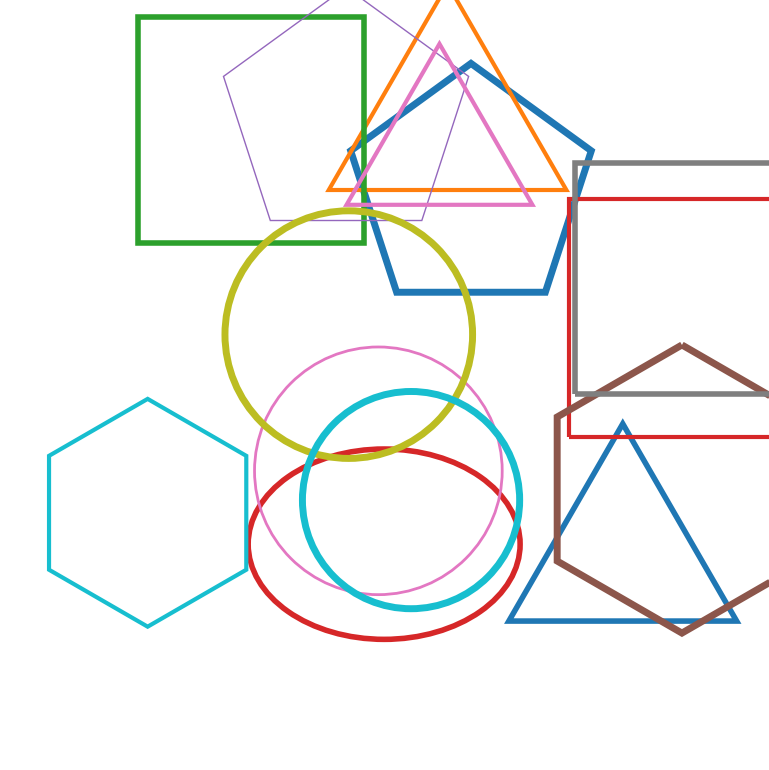[{"shape": "pentagon", "thickness": 2.5, "radius": 0.82, "center": [0.612, 0.753]}, {"shape": "triangle", "thickness": 2, "radius": 0.85, "center": [0.809, 0.279]}, {"shape": "triangle", "thickness": 1.5, "radius": 0.89, "center": [0.581, 0.842]}, {"shape": "square", "thickness": 2, "radius": 0.74, "center": [0.326, 0.831]}, {"shape": "oval", "thickness": 2, "radius": 0.88, "center": [0.499, 0.293]}, {"shape": "square", "thickness": 1.5, "radius": 0.77, "center": [0.894, 0.587]}, {"shape": "pentagon", "thickness": 0.5, "radius": 0.84, "center": [0.449, 0.849]}, {"shape": "hexagon", "thickness": 2.5, "radius": 0.94, "center": [0.886, 0.365]}, {"shape": "triangle", "thickness": 1.5, "radius": 0.7, "center": [0.571, 0.804]}, {"shape": "circle", "thickness": 1, "radius": 0.8, "center": [0.491, 0.389]}, {"shape": "square", "thickness": 2, "radius": 0.75, "center": [0.897, 0.638]}, {"shape": "circle", "thickness": 2.5, "radius": 0.8, "center": [0.453, 0.565]}, {"shape": "hexagon", "thickness": 1.5, "radius": 0.74, "center": [0.192, 0.334]}, {"shape": "circle", "thickness": 2.5, "radius": 0.71, "center": [0.534, 0.351]}]